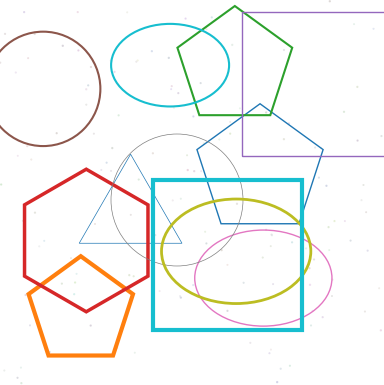[{"shape": "triangle", "thickness": 0.5, "radius": 0.77, "center": [0.339, 0.445]}, {"shape": "pentagon", "thickness": 1, "radius": 0.86, "center": [0.675, 0.558]}, {"shape": "pentagon", "thickness": 3, "radius": 0.71, "center": [0.21, 0.192]}, {"shape": "pentagon", "thickness": 1.5, "radius": 0.78, "center": [0.61, 0.828]}, {"shape": "hexagon", "thickness": 2.5, "radius": 0.93, "center": [0.224, 0.375]}, {"shape": "square", "thickness": 1, "radius": 0.93, "center": [0.816, 0.782]}, {"shape": "circle", "thickness": 1.5, "radius": 0.74, "center": [0.112, 0.769]}, {"shape": "oval", "thickness": 1, "radius": 0.89, "center": [0.684, 0.278]}, {"shape": "circle", "thickness": 0.5, "radius": 0.86, "center": [0.46, 0.481]}, {"shape": "oval", "thickness": 2, "radius": 0.97, "center": [0.613, 0.347]}, {"shape": "square", "thickness": 3, "radius": 0.97, "center": [0.591, 0.337]}, {"shape": "oval", "thickness": 1.5, "radius": 0.77, "center": [0.442, 0.831]}]